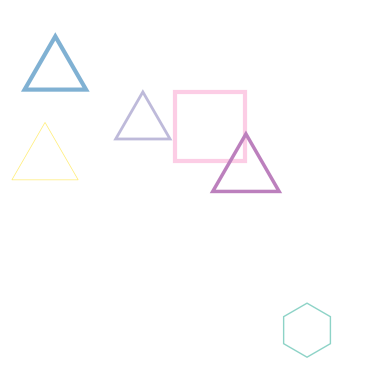[{"shape": "hexagon", "thickness": 1, "radius": 0.35, "center": [0.797, 0.142]}, {"shape": "triangle", "thickness": 2, "radius": 0.41, "center": [0.371, 0.68]}, {"shape": "triangle", "thickness": 3, "radius": 0.46, "center": [0.144, 0.813]}, {"shape": "square", "thickness": 3, "radius": 0.45, "center": [0.545, 0.672]}, {"shape": "triangle", "thickness": 2.5, "radius": 0.5, "center": [0.639, 0.553]}, {"shape": "triangle", "thickness": 0.5, "radius": 0.5, "center": [0.117, 0.583]}]